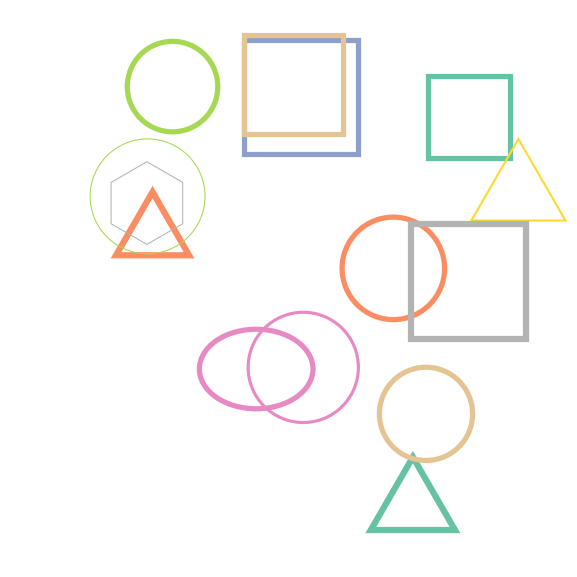[{"shape": "triangle", "thickness": 3, "radius": 0.42, "center": [0.715, 0.123]}, {"shape": "square", "thickness": 2.5, "radius": 0.36, "center": [0.812, 0.796]}, {"shape": "circle", "thickness": 2.5, "radius": 0.44, "center": [0.681, 0.534]}, {"shape": "triangle", "thickness": 3, "radius": 0.37, "center": [0.264, 0.594]}, {"shape": "square", "thickness": 2.5, "radius": 0.49, "center": [0.521, 0.831]}, {"shape": "oval", "thickness": 2.5, "radius": 0.49, "center": [0.444, 0.36]}, {"shape": "circle", "thickness": 1.5, "radius": 0.48, "center": [0.525, 0.363]}, {"shape": "circle", "thickness": 2.5, "radius": 0.39, "center": [0.299, 0.849]}, {"shape": "circle", "thickness": 0.5, "radius": 0.5, "center": [0.256, 0.659]}, {"shape": "triangle", "thickness": 1, "radius": 0.47, "center": [0.898, 0.664]}, {"shape": "square", "thickness": 2.5, "radius": 0.43, "center": [0.508, 0.852]}, {"shape": "circle", "thickness": 2.5, "radius": 0.4, "center": [0.738, 0.282]}, {"shape": "square", "thickness": 3, "radius": 0.5, "center": [0.811, 0.512]}, {"shape": "hexagon", "thickness": 0.5, "radius": 0.36, "center": [0.254, 0.647]}]